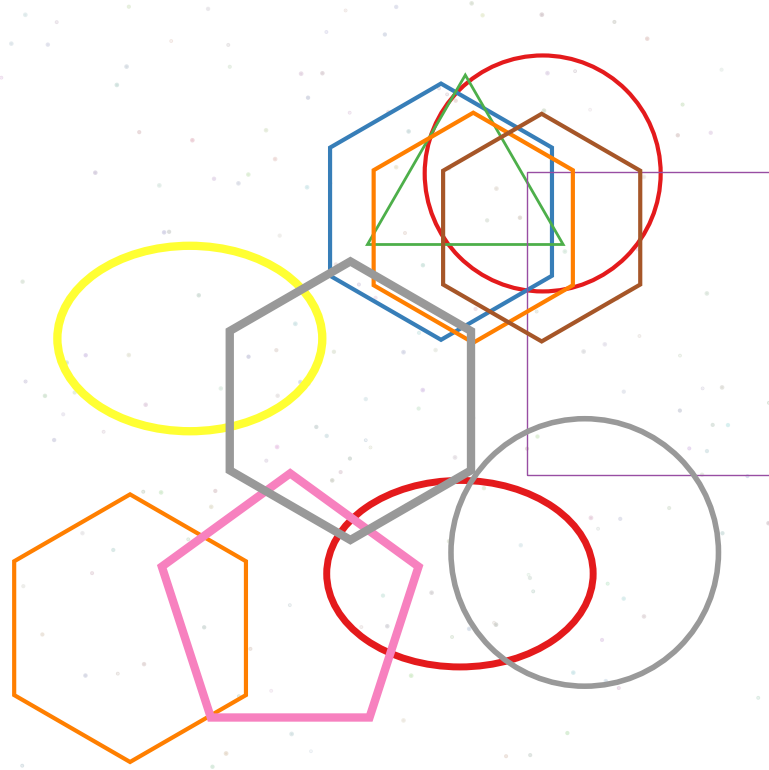[{"shape": "oval", "thickness": 2.5, "radius": 0.87, "center": [0.597, 0.255]}, {"shape": "circle", "thickness": 1.5, "radius": 0.77, "center": [0.705, 0.775]}, {"shape": "hexagon", "thickness": 1.5, "radius": 0.83, "center": [0.573, 0.725]}, {"shape": "triangle", "thickness": 1, "radius": 0.73, "center": [0.604, 0.756]}, {"shape": "square", "thickness": 0.5, "radius": 0.98, "center": [0.882, 0.58]}, {"shape": "hexagon", "thickness": 1.5, "radius": 0.87, "center": [0.169, 0.184]}, {"shape": "hexagon", "thickness": 1.5, "radius": 0.75, "center": [0.615, 0.704]}, {"shape": "oval", "thickness": 3, "radius": 0.86, "center": [0.247, 0.56]}, {"shape": "hexagon", "thickness": 1.5, "radius": 0.74, "center": [0.703, 0.704]}, {"shape": "pentagon", "thickness": 3, "radius": 0.88, "center": [0.377, 0.21]}, {"shape": "circle", "thickness": 2, "radius": 0.87, "center": [0.759, 0.283]}, {"shape": "hexagon", "thickness": 3, "radius": 0.9, "center": [0.455, 0.48]}]